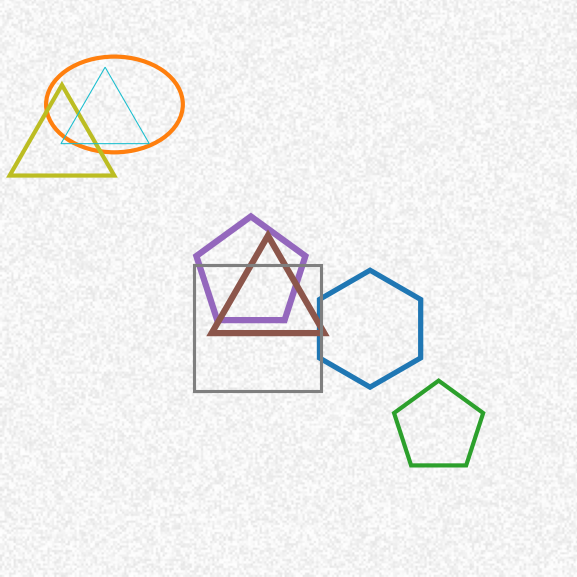[{"shape": "hexagon", "thickness": 2.5, "radius": 0.51, "center": [0.641, 0.43]}, {"shape": "oval", "thickness": 2, "radius": 0.59, "center": [0.198, 0.818]}, {"shape": "pentagon", "thickness": 2, "radius": 0.41, "center": [0.76, 0.259]}, {"shape": "pentagon", "thickness": 3, "radius": 0.5, "center": [0.434, 0.525]}, {"shape": "triangle", "thickness": 3, "radius": 0.56, "center": [0.464, 0.479]}, {"shape": "square", "thickness": 1.5, "radius": 0.55, "center": [0.446, 0.431]}, {"shape": "triangle", "thickness": 2, "radius": 0.52, "center": [0.107, 0.747]}, {"shape": "triangle", "thickness": 0.5, "radius": 0.44, "center": [0.182, 0.795]}]